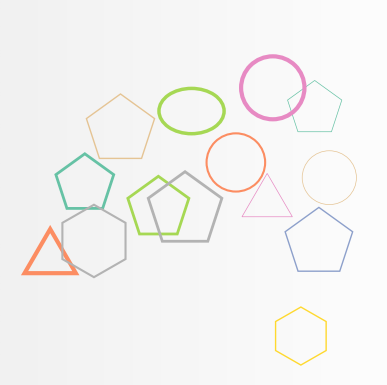[{"shape": "pentagon", "thickness": 2, "radius": 0.39, "center": [0.219, 0.522]}, {"shape": "pentagon", "thickness": 0.5, "radius": 0.37, "center": [0.812, 0.717]}, {"shape": "triangle", "thickness": 3, "radius": 0.38, "center": [0.13, 0.329]}, {"shape": "circle", "thickness": 1.5, "radius": 0.38, "center": [0.609, 0.578]}, {"shape": "pentagon", "thickness": 1, "radius": 0.46, "center": [0.823, 0.37]}, {"shape": "circle", "thickness": 3, "radius": 0.41, "center": [0.704, 0.772]}, {"shape": "triangle", "thickness": 0.5, "radius": 0.38, "center": [0.689, 0.475]}, {"shape": "oval", "thickness": 2.5, "radius": 0.42, "center": [0.494, 0.712]}, {"shape": "pentagon", "thickness": 2, "radius": 0.41, "center": [0.409, 0.459]}, {"shape": "hexagon", "thickness": 1, "radius": 0.38, "center": [0.776, 0.127]}, {"shape": "pentagon", "thickness": 1, "radius": 0.46, "center": [0.311, 0.663]}, {"shape": "circle", "thickness": 0.5, "radius": 0.35, "center": [0.85, 0.538]}, {"shape": "hexagon", "thickness": 1.5, "radius": 0.47, "center": [0.242, 0.374]}, {"shape": "pentagon", "thickness": 2, "radius": 0.5, "center": [0.478, 0.454]}]